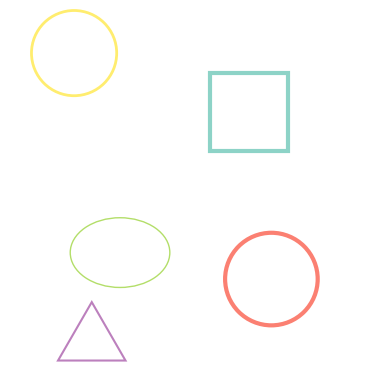[{"shape": "square", "thickness": 3, "radius": 0.51, "center": [0.646, 0.71]}, {"shape": "circle", "thickness": 3, "radius": 0.6, "center": [0.705, 0.275]}, {"shape": "oval", "thickness": 1, "radius": 0.65, "center": [0.312, 0.344]}, {"shape": "triangle", "thickness": 1.5, "radius": 0.51, "center": [0.238, 0.114]}, {"shape": "circle", "thickness": 2, "radius": 0.55, "center": [0.192, 0.862]}]